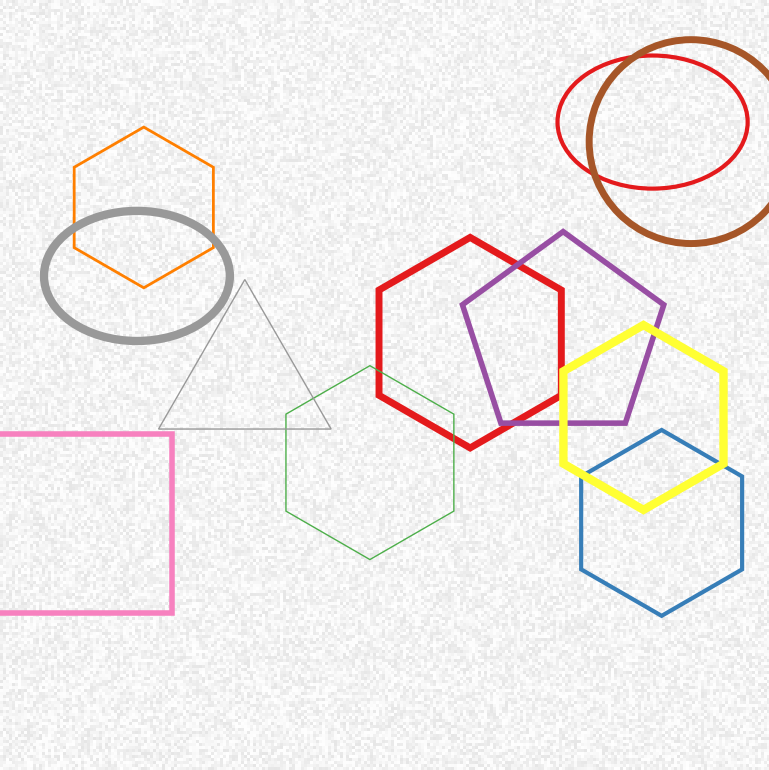[{"shape": "oval", "thickness": 1.5, "radius": 0.62, "center": [0.848, 0.841]}, {"shape": "hexagon", "thickness": 2.5, "radius": 0.68, "center": [0.611, 0.555]}, {"shape": "hexagon", "thickness": 1.5, "radius": 0.6, "center": [0.859, 0.321]}, {"shape": "hexagon", "thickness": 0.5, "radius": 0.63, "center": [0.48, 0.399]}, {"shape": "pentagon", "thickness": 2, "radius": 0.69, "center": [0.731, 0.562]}, {"shape": "hexagon", "thickness": 1, "radius": 0.52, "center": [0.187, 0.731]}, {"shape": "hexagon", "thickness": 3, "radius": 0.6, "center": [0.836, 0.458]}, {"shape": "circle", "thickness": 2.5, "radius": 0.66, "center": [0.898, 0.816]}, {"shape": "square", "thickness": 2, "radius": 0.58, "center": [0.107, 0.32]}, {"shape": "triangle", "thickness": 0.5, "radius": 0.65, "center": [0.318, 0.508]}, {"shape": "oval", "thickness": 3, "radius": 0.6, "center": [0.178, 0.642]}]